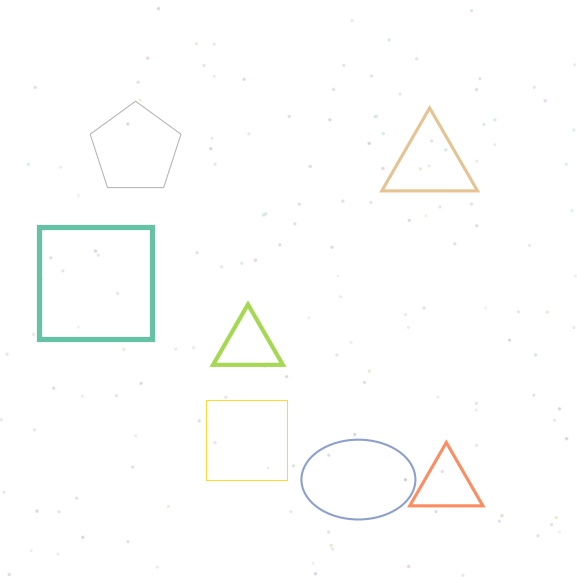[{"shape": "square", "thickness": 2.5, "radius": 0.49, "center": [0.165, 0.509]}, {"shape": "triangle", "thickness": 1.5, "radius": 0.37, "center": [0.773, 0.16]}, {"shape": "oval", "thickness": 1, "radius": 0.49, "center": [0.621, 0.169]}, {"shape": "triangle", "thickness": 2, "radius": 0.35, "center": [0.429, 0.402]}, {"shape": "square", "thickness": 0.5, "radius": 0.35, "center": [0.427, 0.238]}, {"shape": "triangle", "thickness": 1.5, "radius": 0.48, "center": [0.744, 0.716]}, {"shape": "pentagon", "thickness": 0.5, "radius": 0.41, "center": [0.235, 0.741]}]